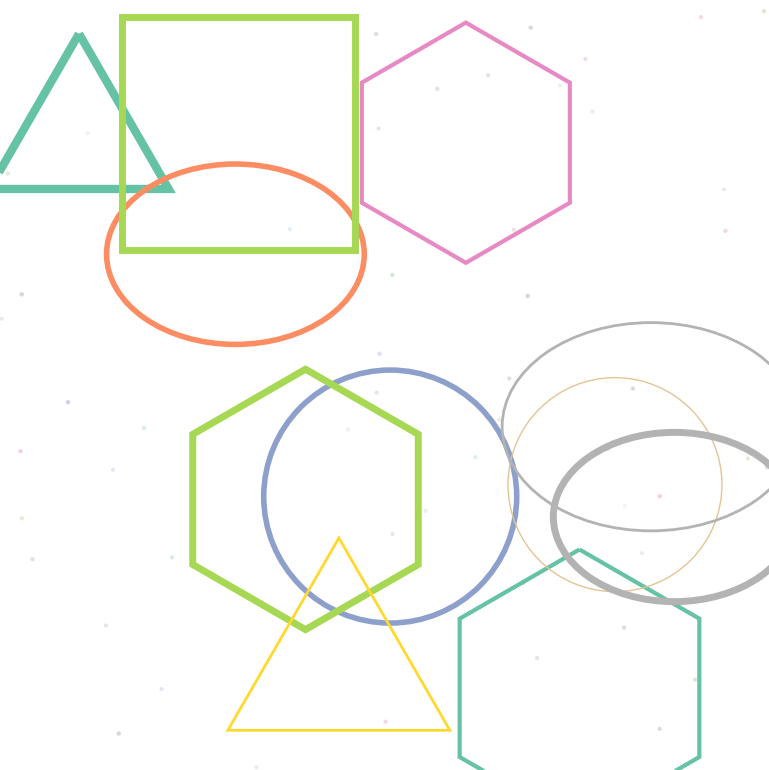[{"shape": "triangle", "thickness": 3, "radius": 0.67, "center": [0.103, 0.822]}, {"shape": "hexagon", "thickness": 1.5, "radius": 0.9, "center": [0.753, 0.107]}, {"shape": "oval", "thickness": 2, "radius": 0.84, "center": [0.306, 0.67]}, {"shape": "circle", "thickness": 2, "radius": 0.82, "center": [0.507, 0.355]}, {"shape": "hexagon", "thickness": 1.5, "radius": 0.78, "center": [0.605, 0.815]}, {"shape": "hexagon", "thickness": 2.5, "radius": 0.85, "center": [0.397, 0.351]}, {"shape": "square", "thickness": 2.5, "radius": 0.76, "center": [0.309, 0.827]}, {"shape": "triangle", "thickness": 1, "radius": 0.83, "center": [0.44, 0.135]}, {"shape": "circle", "thickness": 0.5, "radius": 0.69, "center": [0.799, 0.371]}, {"shape": "oval", "thickness": 2.5, "radius": 0.79, "center": [0.876, 0.329]}, {"shape": "oval", "thickness": 1, "radius": 0.97, "center": [0.845, 0.446]}]